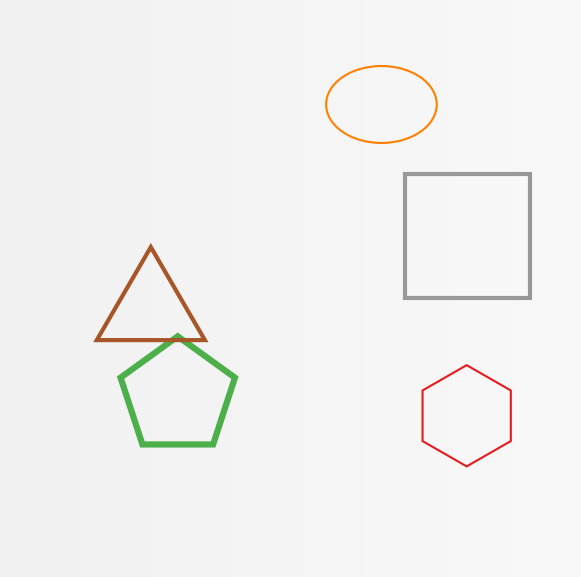[{"shape": "hexagon", "thickness": 1, "radius": 0.44, "center": [0.803, 0.279]}, {"shape": "pentagon", "thickness": 3, "radius": 0.52, "center": [0.306, 0.313]}, {"shape": "oval", "thickness": 1, "radius": 0.48, "center": [0.656, 0.818]}, {"shape": "triangle", "thickness": 2, "radius": 0.54, "center": [0.259, 0.464]}, {"shape": "square", "thickness": 2, "radius": 0.53, "center": [0.804, 0.59]}]